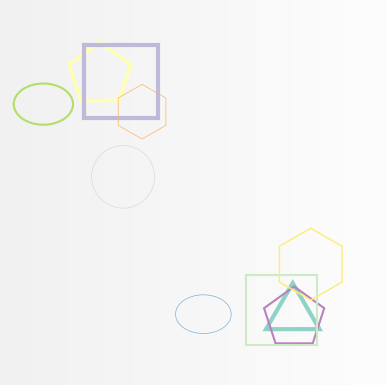[{"shape": "triangle", "thickness": 3, "radius": 0.4, "center": [0.755, 0.185]}, {"shape": "pentagon", "thickness": 2.5, "radius": 0.42, "center": [0.258, 0.807]}, {"shape": "square", "thickness": 3, "radius": 0.47, "center": [0.312, 0.789]}, {"shape": "oval", "thickness": 0.5, "radius": 0.36, "center": [0.525, 0.184]}, {"shape": "hexagon", "thickness": 0.5, "radius": 0.36, "center": [0.367, 0.71]}, {"shape": "oval", "thickness": 1.5, "radius": 0.38, "center": [0.112, 0.73]}, {"shape": "circle", "thickness": 0.5, "radius": 0.41, "center": [0.318, 0.541]}, {"shape": "pentagon", "thickness": 1.5, "radius": 0.41, "center": [0.759, 0.174]}, {"shape": "square", "thickness": 1.5, "radius": 0.45, "center": [0.727, 0.195]}, {"shape": "hexagon", "thickness": 1, "radius": 0.47, "center": [0.802, 0.314]}]